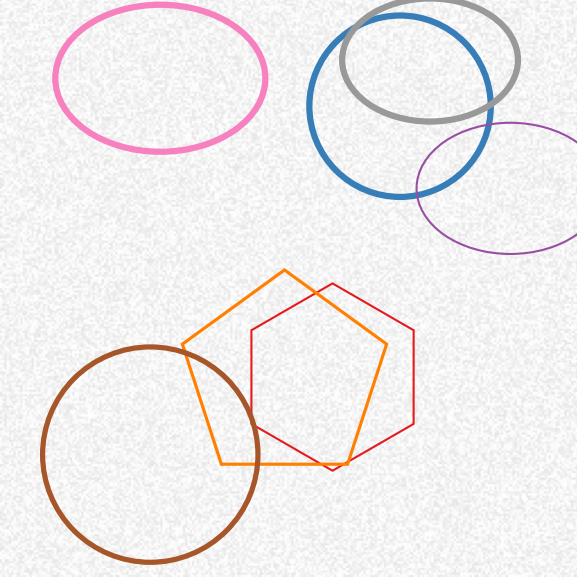[{"shape": "hexagon", "thickness": 1, "radius": 0.81, "center": [0.576, 0.346]}, {"shape": "circle", "thickness": 3, "radius": 0.79, "center": [0.693, 0.815]}, {"shape": "oval", "thickness": 1, "radius": 0.81, "center": [0.884, 0.673]}, {"shape": "pentagon", "thickness": 1.5, "radius": 0.93, "center": [0.493, 0.346]}, {"shape": "circle", "thickness": 2.5, "radius": 0.93, "center": [0.26, 0.212]}, {"shape": "oval", "thickness": 3, "radius": 0.91, "center": [0.278, 0.864]}, {"shape": "oval", "thickness": 3, "radius": 0.76, "center": [0.745, 0.895]}]